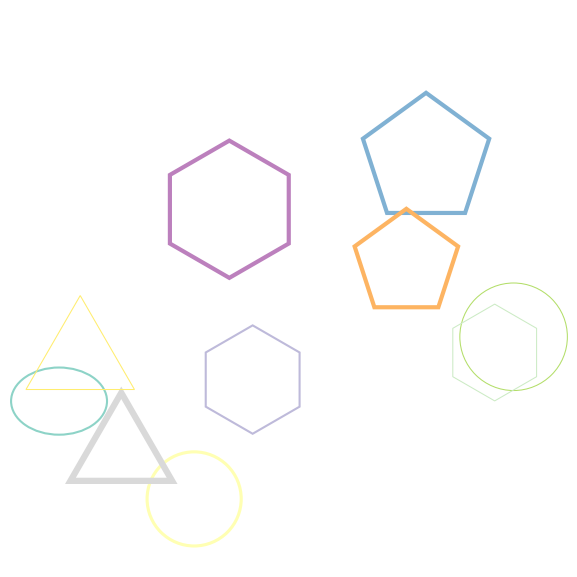[{"shape": "oval", "thickness": 1, "radius": 0.42, "center": [0.102, 0.305]}, {"shape": "circle", "thickness": 1.5, "radius": 0.41, "center": [0.336, 0.135]}, {"shape": "hexagon", "thickness": 1, "radius": 0.47, "center": [0.438, 0.342]}, {"shape": "pentagon", "thickness": 2, "radius": 0.57, "center": [0.738, 0.723]}, {"shape": "pentagon", "thickness": 2, "radius": 0.47, "center": [0.704, 0.543]}, {"shape": "circle", "thickness": 0.5, "radius": 0.47, "center": [0.889, 0.416]}, {"shape": "triangle", "thickness": 3, "radius": 0.51, "center": [0.21, 0.217]}, {"shape": "hexagon", "thickness": 2, "radius": 0.59, "center": [0.397, 0.637]}, {"shape": "hexagon", "thickness": 0.5, "radius": 0.42, "center": [0.857, 0.389]}, {"shape": "triangle", "thickness": 0.5, "radius": 0.54, "center": [0.139, 0.379]}]